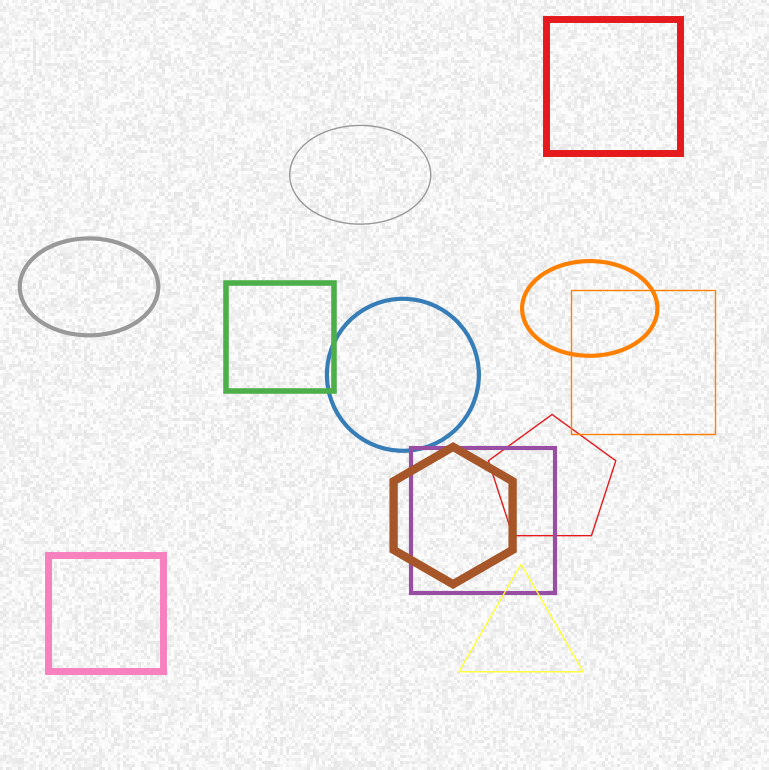[{"shape": "square", "thickness": 2.5, "radius": 0.44, "center": [0.796, 0.889]}, {"shape": "pentagon", "thickness": 0.5, "radius": 0.43, "center": [0.717, 0.375]}, {"shape": "circle", "thickness": 1.5, "radius": 0.49, "center": [0.523, 0.513]}, {"shape": "square", "thickness": 2, "radius": 0.35, "center": [0.364, 0.562]}, {"shape": "square", "thickness": 1.5, "radius": 0.47, "center": [0.627, 0.324]}, {"shape": "square", "thickness": 0.5, "radius": 0.47, "center": [0.835, 0.529]}, {"shape": "oval", "thickness": 1.5, "radius": 0.44, "center": [0.766, 0.599]}, {"shape": "triangle", "thickness": 0.5, "radius": 0.47, "center": [0.677, 0.174]}, {"shape": "hexagon", "thickness": 3, "radius": 0.45, "center": [0.588, 0.33]}, {"shape": "square", "thickness": 2.5, "radius": 0.37, "center": [0.137, 0.204]}, {"shape": "oval", "thickness": 1.5, "radius": 0.45, "center": [0.116, 0.627]}, {"shape": "oval", "thickness": 0.5, "radius": 0.46, "center": [0.468, 0.773]}]